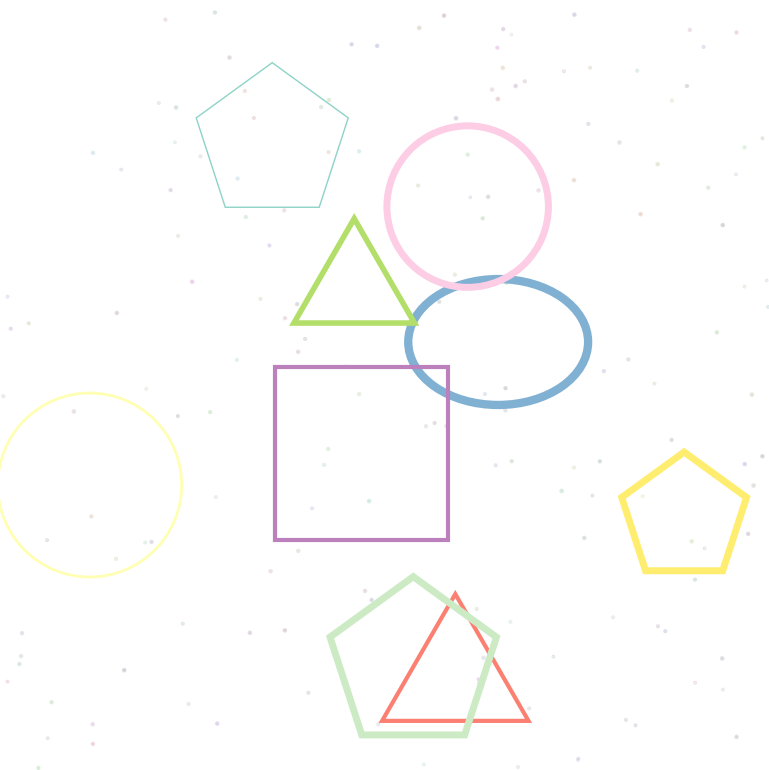[{"shape": "pentagon", "thickness": 0.5, "radius": 0.52, "center": [0.354, 0.815]}, {"shape": "circle", "thickness": 1, "radius": 0.6, "center": [0.116, 0.37]}, {"shape": "triangle", "thickness": 1.5, "radius": 0.55, "center": [0.591, 0.119]}, {"shape": "oval", "thickness": 3, "radius": 0.58, "center": [0.647, 0.556]}, {"shape": "triangle", "thickness": 2, "radius": 0.45, "center": [0.46, 0.626]}, {"shape": "circle", "thickness": 2.5, "radius": 0.52, "center": [0.607, 0.732]}, {"shape": "square", "thickness": 1.5, "radius": 0.56, "center": [0.47, 0.411]}, {"shape": "pentagon", "thickness": 2.5, "radius": 0.57, "center": [0.537, 0.137]}, {"shape": "pentagon", "thickness": 2.5, "radius": 0.43, "center": [0.888, 0.328]}]